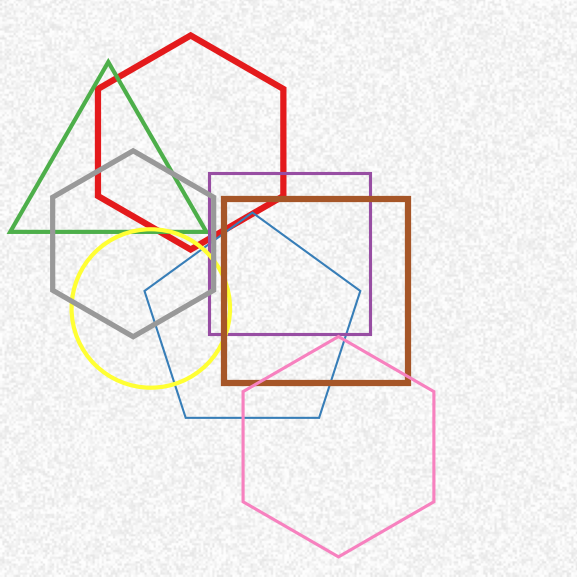[{"shape": "hexagon", "thickness": 3, "radius": 0.93, "center": [0.33, 0.752]}, {"shape": "pentagon", "thickness": 1, "radius": 0.98, "center": [0.437, 0.435]}, {"shape": "triangle", "thickness": 2, "radius": 0.98, "center": [0.188, 0.696]}, {"shape": "square", "thickness": 1.5, "radius": 0.7, "center": [0.501, 0.56]}, {"shape": "circle", "thickness": 2, "radius": 0.69, "center": [0.261, 0.465]}, {"shape": "square", "thickness": 3, "radius": 0.8, "center": [0.547, 0.495]}, {"shape": "hexagon", "thickness": 1.5, "radius": 0.95, "center": [0.586, 0.226]}, {"shape": "hexagon", "thickness": 2.5, "radius": 0.8, "center": [0.231, 0.577]}]